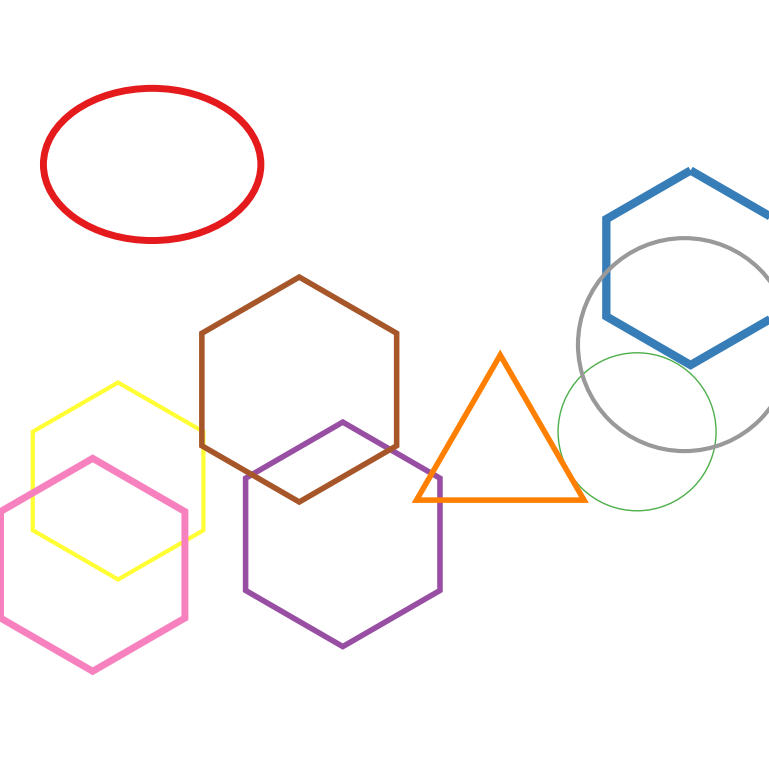[{"shape": "oval", "thickness": 2.5, "radius": 0.71, "center": [0.198, 0.786]}, {"shape": "hexagon", "thickness": 3, "radius": 0.63, "center": [0.897, 0.652]}, {"shape": "circle", "thickness": 0.5, "radius": 0.51, "center": [0.827, 0.439]}, {"shape": "hexagon", "thickness": 2, "radius": 0.73, "center": [0.445, 0.306]}, {"shape": "triangle", "thickness": 2, "radius": 0.63, "center": [0.65, 0.413]}, {"shape": "hexagon", "thickness": 1.5, "radius": 0.64, "center": [0.153, 0.375]}, {"shape": "hexagon", "thickness": 2, "radius": 0.73, "center": [0.389, 0.494]}, {"shape": "hexagon", "thickness": 2.5, "radius": 0.69, "center": [0.12, 0.266]}, {"shape": "circle", "thickness": 1.5, "radius": 0.69, "center": [0.889, 0.552]}]